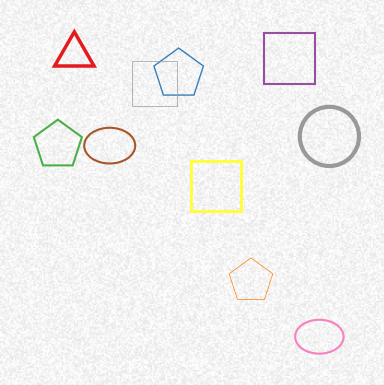[{"shape": "triangle", "thickness": 2.5, "radius": 0.3, "center": [0.193, 0.858]}, {"shape": "pentagon", "thickness": 1, "radius": 0.34, "center": [0.464, 0.808]}, {"shape": "pentagon", "thickness": 1.5, "radius": 0.33, "center": [0.15, 0.624]}, {"shape": "square", "thickness": 1.5, "radius": 0.33, "center": [0.752, 0.847]}, {"shape": "pentagon", "thickness": 0.5, "radius": 0.3, "center": [0.652, 0.27]}, {"shape": "square", "thickness": 2, "radius": 0.32, "center": [0.561, 0.516]}, {"shape": "oval", "thickness": 1.5, "radius": 0.33, "center": [0.285, 0.622]}, {"shape": "oval", "thickness": 1.5, "radius": 0.31, "center": [0.83, 0.125]}, {"shape": "circle", "thickness": 3, "radius": 0.38, "center": [0.856, 0.646]}, {"shape": "square", "thickness": 0.5, "radius": 0.29, "center": [0.401, 0.782]}]